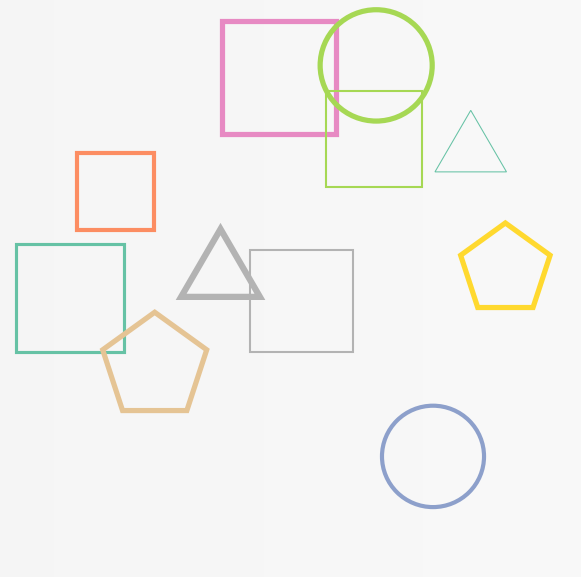[{"shape": "square", "thickness": 1.5, "radius": 0.47, "center": [0.121, 0.483]}, {"shape": "triangle", "thickness": 0.5, "radius": 0.36, "center": [0.81, 0.737]}, {"shape": "square", "thickness": 2, "radius": 0.33, "center": [0.199, 0.667]}, {"shape": "circle", "thickness": 2, "radius": 0.44, "center": [0.745, 0.209]}, {"shape": "square", "thickness": 2.5, "radius": 0.49, "center": [0.48, 0.866]}, {"shape": "square", "thickness": 1, "radius": 0.42, "center": [0.643, 0.759]}, {"shape": "circle", "thickness": 2.5, "radius": 0.48, "center": [0.647, 0.886]}, {"shape": "pentagon", "thickness": 2.5, "radius": 0.4, "center": [0.869, 0.532]}, {"shape": "pentagon", "thickness": 2.5, "radius": 0.47, "center": [0.266, 0.364]}, {"shape": "triangle", "thickness": 3, "radius": 0.39, "center": [0.379, 0.524]}, {"shape": "square", "thickness": 1, "radius": 0.44, "center": [0.519, 0.478]}]